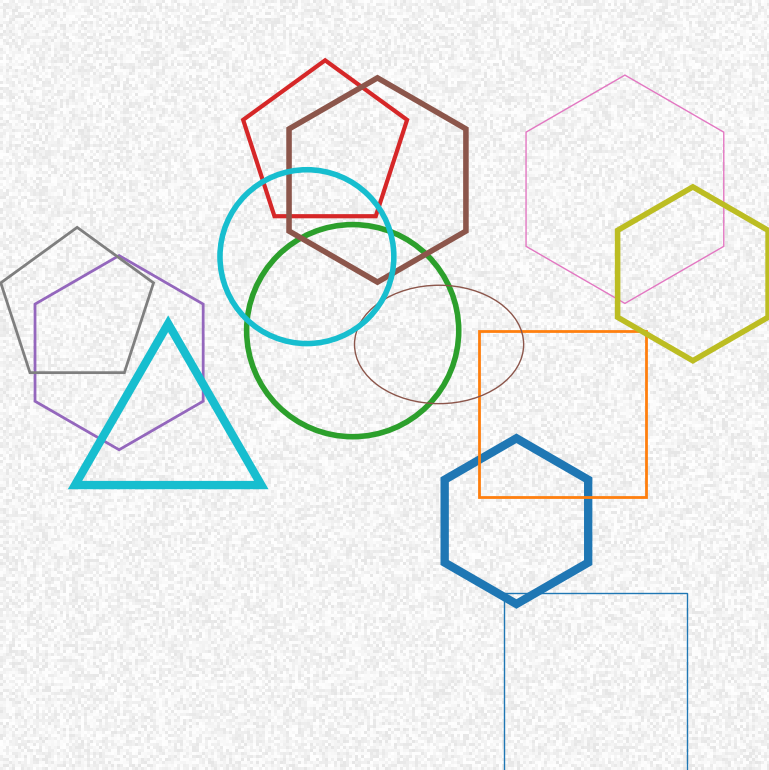[{"shape": "hexagon", "thickness": 3, "radius": 0.54, "center": [0.671, 0.323]}, {"shape": "square", "thickness": 0.5, "radius": 0.59, "center": [0.773, 0.111]}, {"shape": "square", "thickness": 1, "radius": 0.54, "center": [0.731, 0.462]}, {"shape": "circle", "thickness": 2, "radius": 0.69, "center": [0.458, 0.571]}, {"shape": "pentagon", "thickness": 1.5, "radius": 0.56, "center": [0.422, 0.81]}, {"shape": "hexagon", "thickness": 1, "radius": 0.63, "center": [0.155, 0.542]}, {"shape": "oval", "thickness": 0.5, "radius": 0.55, "center": [0.57, 0.553]}, {"shape": "hexagon", "thickness": 2, "radius": 0.66, "center": [0.49, 0.766]}, {"shape": "hexagon", "thickness": 0.5, "radius": 0.74, "center": [0.812, 0.754]}, {"shape": "pentagon", "thickness": 1, "radius": 0.52, "center": [0.1, 0.6]}, {"shape": "hexagon", "thickness": 2, "radius": 0.56, "center": [0.9, 0.644]}, {"shape": "triangle", "thickness": 3, "radius": 0.7, "center": [0.218, 0.44]}, {"shape": "circle", "thickness": 2, "radius": 0.56, "center": [0.399, 0.667]}]